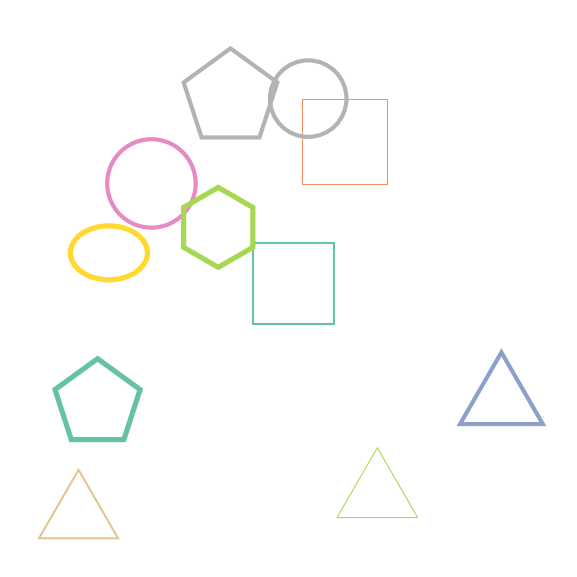[{"shape": "square", "thickness": 1, "radius": 0.35, "center": [0.508, 0.508]}, {"shape": "pentagon", "thickness": 2.5, "radius": 0.39, "center": [0.169, 0.301]}, {"shape": "square", "thickness": 0.5, "radius": 0.37, "center": [0.597, 0.754]}, {"shape": "triangle", "thickness": 2, "radius": 0.41, "center": [0.868, 0.306]}, {"shape": "circle", "thickness": 2, "radius": 0.38, "center": [0.262, 0.681]}, {"shape": "triangle", "thickness": 0.5, "radius": 0.4, "center": [0.653, 0.143]}, {"shape": "hexagon", "thickness": 2.5, "radius": 0.35, "center": [0.378, 0.605]}, {"shape": "oval", "thickness": 2.5, "radius": 0.33, "center": [0.189, 0.561]}, {"shape": "triangle", "thickness": 1, "radius": 0.4, "center": [0.136, 0.107]}, {"shape": "pentagon", "thickness": 2, "radius": 0.43, "center": [0.399, 0.83]}, {"shape": "circle", "thickness": 2, "radius": 0.33, "center": [0.534, 0.828]}]